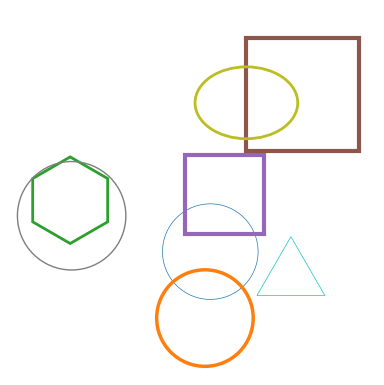[{"shape": "circle", "thickness": 0.5, "radius": 0.62, "center": [0.546, 0.346]}, {"shape": "circle", "thickness": 2.5, "radius": 0.63, "center": [0.532, 0.174]}, {"shape": "hexagon", "thickness": 2, "radius": 0.56, "center": [0.182, 0.48]}, {"shape": "square", "thickness": 3, "radius": 0.51, "center": [0.583, 0.495]}, {"shape": "square", "thickness": 3, "radius": 0.73, "center": [0.786, 0.754]}, {"shape": "circle", "thickness": 1, "radius": 0.7, "center": [0.186, 0.44]}, {"shape": "oval", "thickness": 2, "radius": 0.67, "center": [0.64, 0.733]}, {"shape": "triangle", "thickness": 0.5, "radius": 0.51, "center": [0.756, 0.283]}]